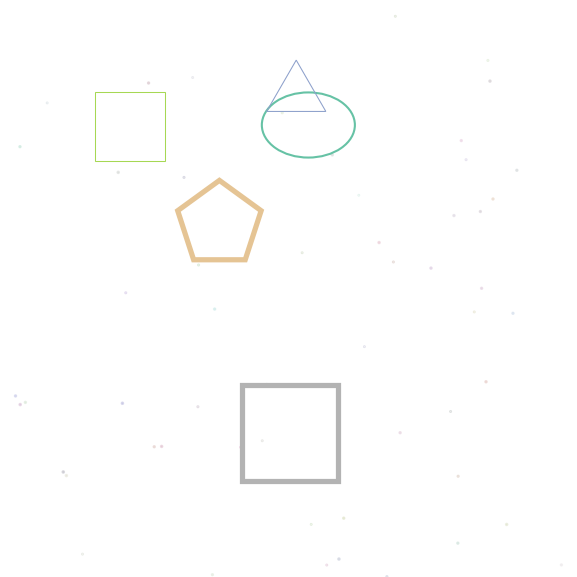[{"shape": "oval", "thickness": 1, "radius": 0.4, "center": [0.534, 0.783]}, {"shape": "triangle", "thickness": 0.5, "radius": 0.3, "center": [0.513, 0.836]}, {"shape": "square", "thickness": 0.5, "radius": 0.3, "center": [0.225, 0.78]}, {"shape": "pentagon", "thickness": 2.5, "radius": 0.38, "center": [0.38, 0.611]}, {"shape": "square", "thickness": 2.5, "radius": 0.41, "center": [0.503, 0.249]}]